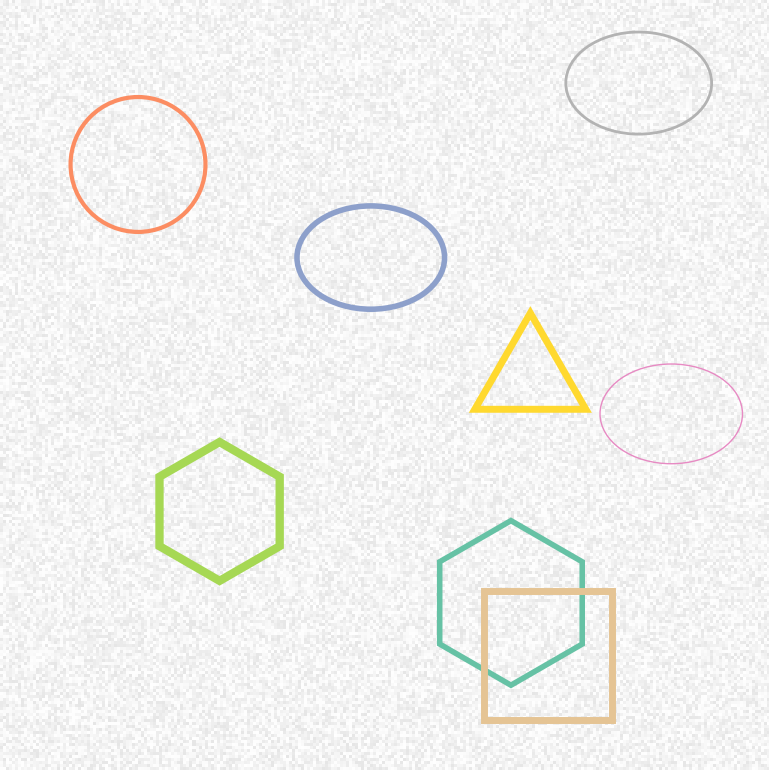[{"shape": "hexagon", "thickness": 2, "radius": 0.53, "center": [0.664, 0.217]}, {"shape": "circle", "thickness": 1.5, "radius": 0.44, "center": [0.179, 0.786]}, {"shape": "oval", "thickness": 2, "radius": 0.48, "center": [0.482, 0.666]}, {"shape": "oval", "thickness": 0.5, "radius": 0.46, "center": [0.872, 0.463]}, {"shape": "hexagon", "thickness": 3, "radius": 0.45, "center": [0.285, 0.336]}, {"shape": "triangle", "thickness": 2.5, "radius": 0.42, "center": [0.689, 0.51]}, {"shape": "square", "thickness": 2.5, "radius": 0.42, "center": [0.711, 0.149]}, {"shape": "oval", "thickness": 1, "radius": 0.47, "center": [0.829, 0.892]}]